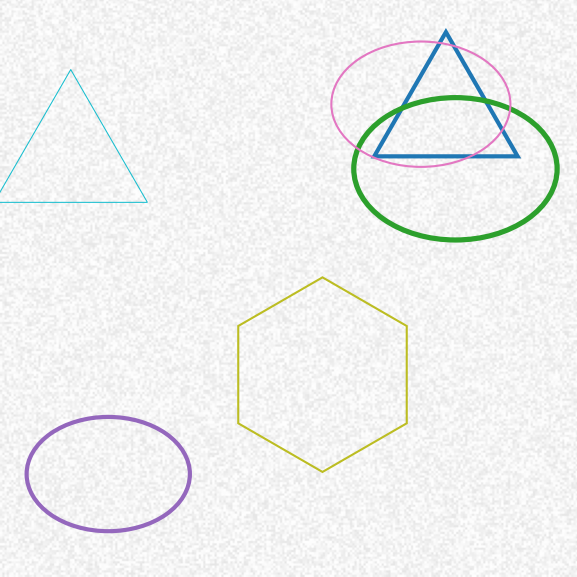[{"shape": "triangle", "thickness": 2, "radius": 0.72, "center": [0.772, 0.8]}, {"shape": "oval", "thickness": 2.5, "radius": 0.88, "center": [0.789, 0.707]}, {"shape": "oval", "thickness": 2, "radius": 0.71, "center": [0.187, 0.178]}, {"shape": "oval", "thickness": 1, "radius": 0.78, "center": [0.729, 0.819]}, {"shape": "hexagon", "thickness": 1, "radius": 0.84, "center": [0.558, 0.35]}, {"shape": "triangle", "thickness": 0.5, "radius": 0.77, "center": [0.122, 0.725]}]